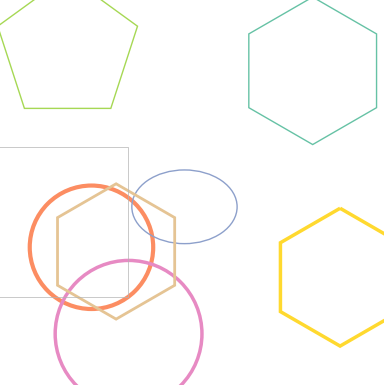[{"shape": "hexagon", "thickness": 1, "radius": 0.96, "center": [0.812, 0.816]}, {"shape": "circle", "thickness": 3, "radius": 0.8, "center": [0.238, 0.358]}, {"shape": "oval", "thickness": 1, "radius": 0.68, "center": [0.479, 0.463]}, {"shape": "circle", "thickness": 2.5, "radius": 0.95, "center": [0.334, 0.133]}, {"shape": "pentagon", "thickness": 1, "radius": 0.95, "center": [0.176, 0.873]}, {"shape": "hexagon", "thickness": 2.5, "radius": 0.89, "center": [0.883, 0.28]}, {"shape": "hexagon", "thickness": 2, "radius": 0.88, "center": [0.302, 0.347]}, {"shape": "square", "thickness": 0.5, "radius": 0.98, "center": [0.137, 0.424]}]